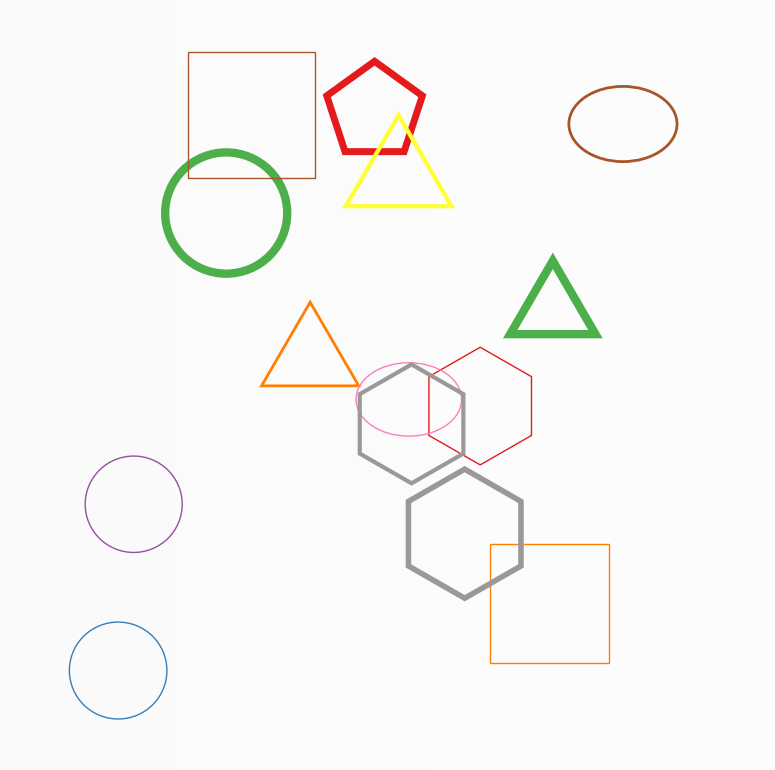[{"shape": "hexagon", "thickness": 0.5, "radius": 0.38, "center": [0.62, 0.473]}, {"shape": "pentagon", "thickness": 2.5, "radius": 0.32, "center": [0.483, 0.856]}, {"shape": "circle", "thickness": 0.5, "radius": 0.31, "center": [0.152, 0.129]}, {"shape": "triangle", "thickness": 3, "radius": 0.32, "center": [0.713, 0.598]}, {"shape": "circle", "thickness": 3, "radius": 0.39, "center": [0.292, 0.723]}, {"shape": "circle", "thickness": 0.5, "radius": 0.31, "center": [0.173, 0.345]}, {"shape": "triangle", "thickness": 1, "radius": 0.36, "center": [0.4, 0.535]}, {"shape": "square", "thickness": 0.5, "radius": 0.39, "center": [0.709, 0.216]}, {"shape": "triangle", "thickness": 1.5, "radius": 0.39, "center": [0.514, 0.772]}, {"shape": "oval", "thickness": 1, "radius": 0.35, "center": [0.804, 0.839]}, {"shape": "square", "thickness": 0.5, "radius": 0.41, "center": [0.325, 0.85]}, {"shape": "oval", "thickness": 0.5, "radius": 0.34, "center": [0.527, 0.481]}, {"shape": "hexagon", "thickness": 2, "radius": 0.42, "center": [0.6, 0.307]}, {"shape": "hexagon", "thickness": 1.5, "radius": 0.39, "center": [0.531, 0.45]}]